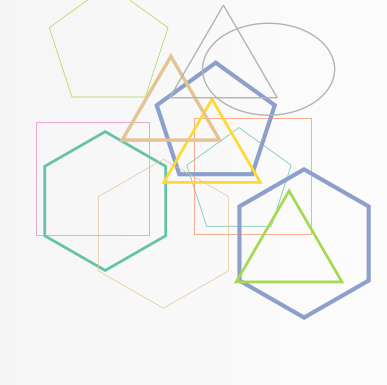[{"shape": "pentagon", "thickness": 0.5, "radius": 0.71, "center": [0.617, 0.527]}, {"shape": "hexagon", "thickness": 2, "radius": 0.9, "center": [0.272, 0.478]}, {"shape": "square", "thickness": 0.5, "radius": 0.75, "center": [0.651, 0.542]}, {"shape": "hexagon", "thickness": 3, "radius": 0.96, "center": [0.785, 0.368]}, {"shape": "pentagon", "thickness": 3, "radius": 0.8, "center": [0.557, 0.677]}, {"shape": "square", "thickness": 0.5, "radius": 0.73, "center": [0.239, 0.536]}, {"shape": "triangle", "thickness": 2, "radius": 0.79, "center": [0.746, 0.346]}, {"shape": "pentagon", "thickness": 0.5, "radius": 0.81, "center": [0.28, 0.878]}, {"shape": "triangle", "thickness": 2, "radius": 0.72, "center": [0.547, 0.598]}, {"shape": "hexagon", "thickness": 0.5, "radius": 0.97, "center": [0.422, 0.393]}, {"shape": "triangle", "thickness": 2.5, "radius": 0.73, "center": [0.441, 0.709]}, {"shape": "oval", "thickness": 1, "radius": 0.85, "center": [0.693, 0.82]}, {"shape": "triangle", "thickness": 1, "radius": 0.8, "center": [0.577, 0.826]}]